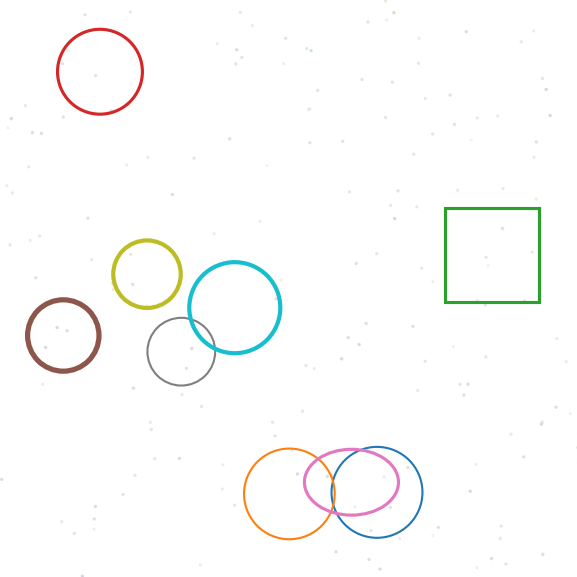[{"shape": "circle", "thickness": 1, "radius": 0.39, "center": [0.653, 0.147]}, {"shape": "circle", "thickness": 1, "radius": 0.39, "center": [0.501, 0.144]}, {"shape": "square", "thickness": 1.5, "radius": 0.41, "center": [0.852, 0.557]}, {"shape": "circle", "thickness": 1.5, "radius": 0.37, "center": [0.173, 0.875]}, {"shape": "circle", "thickness": 2.5, "radius": 0.31, "center": [0.11, 0.418]}, {"shape": "oval", "thickness": 1.5, "radius": 0.41, "center": [0.609, 0.164]}, {"shape": "circle", "thickness": 1, "radius": 0.29, "center": [0.314, 0.39]}, {"shape": "circle", "thickness": 2, "radius": 0.29, "center": [0.255, 0.524]}, {"shape": "circle", "thickness": 2, "radius": 0.39, "center": [0.407, 0.466]}]